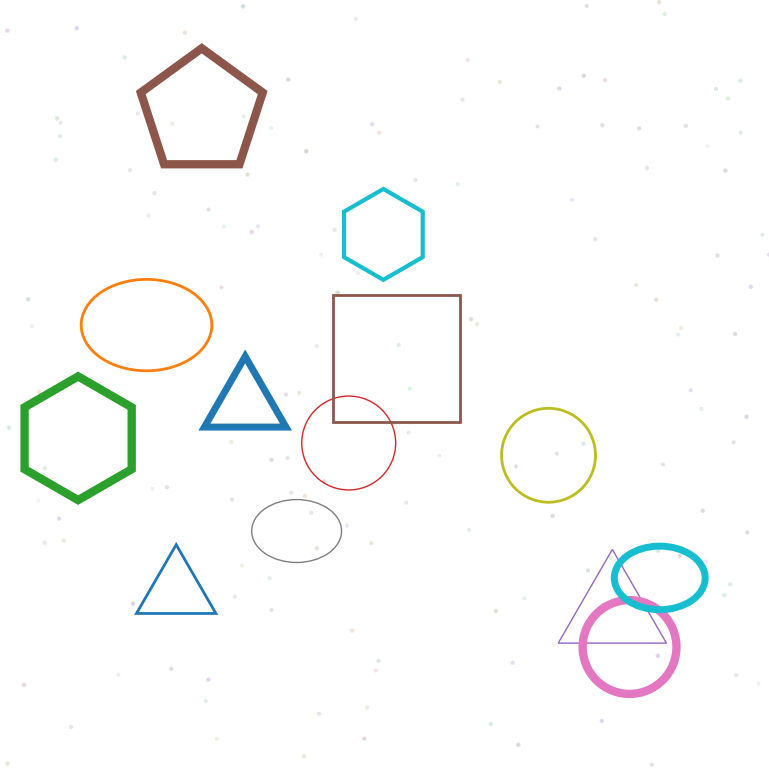[{"shape": "triangle", "thickness": 2.5, "radius": 0.31, "center": [0.318, 0.476]}, {"shape": "triangle", "thickness": 1, "radius": 0.3, "center": [0.229, 0.233]}, {"shape": "oval", "thickness": 1, "radius": 0.42, "center": [0.19, 0.578]}, {"shape": "hexagon", "thickness": 3, "radius": 0.4, "center": [0.101, 0.431]}, {"shape": "circle", "thickness": 0.5, "radius": 0.3, "center": [0.453, 0.425]}, {"shape": "triangle", "thickness": 0.5, "radius": 0.41, "center": [0.795, 0.205]}, {"shape": "square", "thickness": 1, "radius": 0.41, "center": [0.515, 0.534]}, {"shape": "pentagon", "thickness": 3, "radius": 0.42, "center": [0.262, 0.854]}, {"shape": "circle", "thickness": 3, "radius": 0.3, "center": [0.818, 0.16]}, {"shape": "oval", "thickness": 0.5, "radius": 0.29, "center": [0.385, 0.31]}, {"shape": "circle", "thickness": 1, "radius": 0.31, "center": [0.712, 0.409]}, {"shape": "oval", "thickness": 2.5, "radius": 0.29, "center": [0.857, 0.249]}, {"shape": "hexagon", "thickness": 1.5, "radius": 0.3, "center": [0.498, 0.696]}]